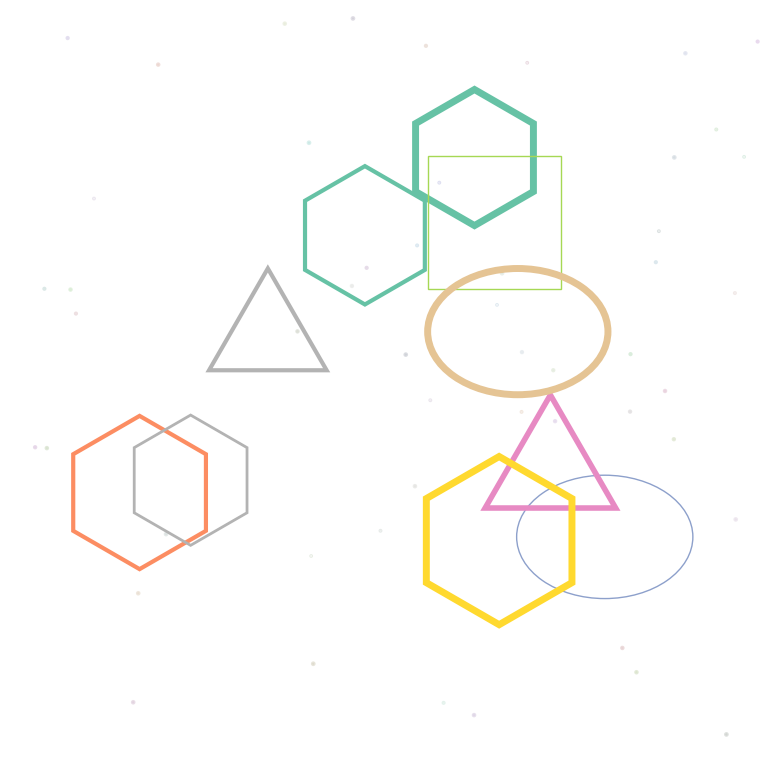[{"shape": "hexagon", "thickness": 1.5, "radius": 0.45, "center": [0.474, 0.694]}, {"shape": "hexagon", "thickness": 2.5, "radius": 0.44, "center": [0.616, 0.795]}, {"shape": "hexagon", "thickness": 1.5, "radius": 0.5, "center": [0.181, 0.36]}, {"shape": "oval", "thickness": 0.5, "radius": 0.57, "center": [0.785, 0.303]}, {"shape": "triangle", "thickness": 2, "radius": 0.49, "center": [0.715, 0.389]}, {"shape": "square", "thickness": 0.5, "radius": 0.43, "center": [0.642, 0.711]}, {"shape": "hexagon", "thickness": 2.5, "radius": 0.55, "center": [0.648, 0.298]}, {"shape": "oval", "thickness": 2.5, "radius": 0.59, "center": [0.672, 0.569]}, {"shape": "triangle", "thickness": 1.5, "radius": 0.44, "center": [0.348, 0.563]}, {"shape": "hexagon", "thickness": 1, "radius": 0.42, "center": [0.248, 0.376]}]